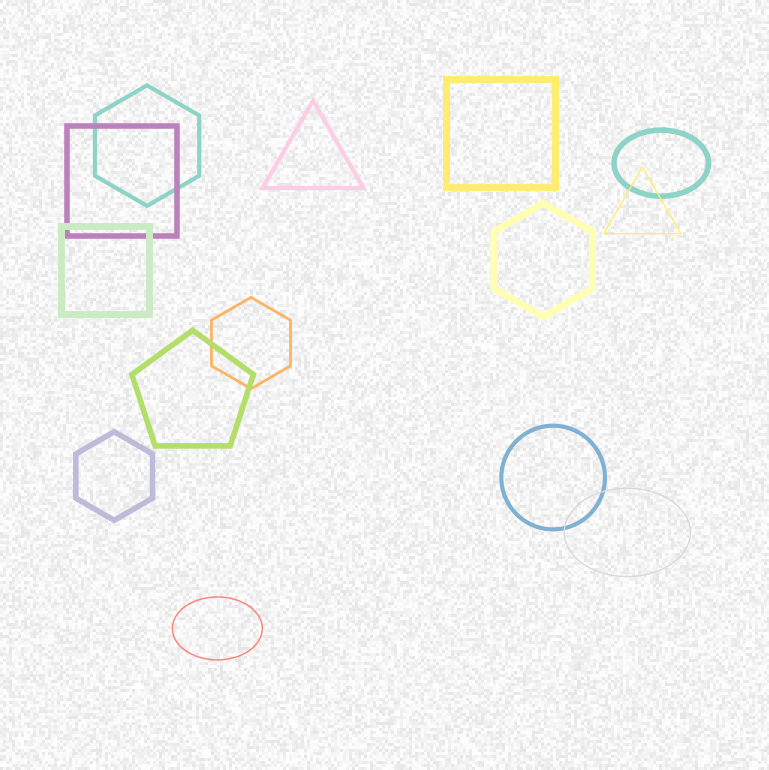[{"shape": "oval", "thickness": 2, "radius": 0.31, "center": [0.859, 0.788]}, {"shape": "hexagon", "thickness": 1.5, "radius": 0.39, "center": [0.191, 0.811]}, {"shape": "hexagon", "thickness": 2.5, "radius": 0.37, "center": [0.706, 0.662]}, {"shape": "hexagon", "thickness": 2, "radius": 0.29, "center": [0.148, 0.382]}, {"shape": "oval", "thickness": 0.5, "radius": 0.29, "center": [0.282, 0.184]}, {"shape": "circle", "thickness": 1.5, "radius": 0.34, "center": [0.718, 0.38]}, {"shape": "hexagon", "thickness": 1, "radius": 0.3, "center": [0.326, 0.555]}, {"shape": "pentagon", "thickness": 2, "radius": 0.41, "center": [0.25, 0.488]}, {"shape": "triangle", "thickness": 1.5, "radius": 0.38, "center": [0.407, 0.794]}, {"shape": "oval", "thickness": 0.5, "radius": 0.41, "center": [0.815, 0.309]}, {"shape": "square", "thickness": 2, "radius": 0.36, "center": [0.158, 0.765]}, {"shape": "square", "thickness": 2.5, "radius": 0.29, "center": [0.136, 0.65]}, {"shape": "square", "thickness": 2.5, "radius": 0.35, "center": [0.65, 0.828]}, {"shape": "triangle", "thickness": 0.5, "radius": 0.29, "center": [0.834, 0.725]}]